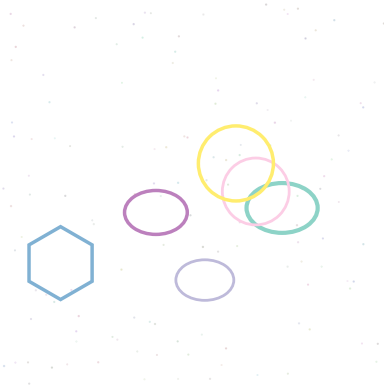[{"shape": "oval", "thickness": 3, "radius": 0.46, "center": [0.733, 0.46]}, {"shape": "oval", "thickness": 2, "radius": 0.38, "center": [0.532, 0.273]}, {"shape": "hexagon", "thickness": 2.5, "radius": 0.47, "center": [0.157, 0.317]}, {"shape": "circle", "thickness": 2, "radius": 0.43, "center": [0.664, 0.503]}, {"shape": "oval", "thickness": 2.5, "radius": 0.41, "center": [0.405, 0.448]}, {"shape": "circle", "thickness": 2.5, "radius": 0.49, "center": [0.613, 0.576]}]